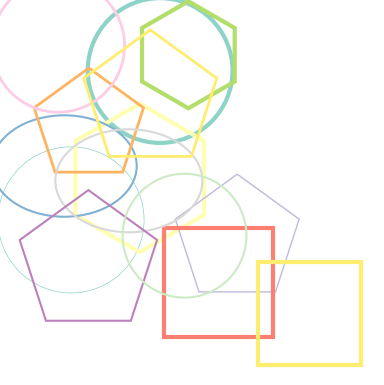[{"shape": "circle", "thickness": 0.5, "radius": 0.95, "center": [0.184, 0.429]}, {"shape": "circle", "thickness": 3, "radius": 0.94, "center": [0.416, 0.817]}, {"shape": "hexagon", "thickness": 3, "radius": 0.96, "center": [0.363, 0.538]}, {"shape": "pentagon", "thickness": 1, "radius": 0.85, "center": [0.616, 0.379]}, {"shape": "square", "thickness": 3, "radius": 0.71, "center": [0.569, 0.265]}, {"shape": "oval", "thickness": 1.5, "radius": 0.94, "center": [0.167, 0.569]}, {"shape": "pentagon", "thickness": 2, "radius": 0.75, "center": [0.231, 0.674]}, {"shape": "hexagon", "thickness": 3, "radius": 0.69, "center": [0.489, 0.858]}, {"shape": "circle", "thickness": 2, "radius": 0.86, "center": [0.151, 0.881]}, {"shape": "oval", "thickness": 1.5, "radius": 0.95, "center": [0.335, 0.53]}, {"shape": "pentagon", "thickness": 1.5, "radius": 0.94, "center": [0.23, 0.319]}, {"shape": "circle", "thickness": 1.5, "radius": 0.8, "center": [0.479, 0.388]}, {"shape": "pentagon", "thickness": 2, "radius": 0.91, "center": [0.39, 0.741]}, {"shape": "square", "thickness": 3, "radius": 0.67, "center": [0.803, 0.186]}]